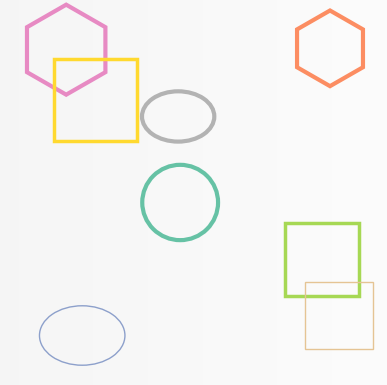[{"shape": "circle", "thickness": 3, "radius": 0.49, "center": [0.465, 0.474]}, {"shape": "hexagon", "thickness": 3, "radius": 0.49, "center": [0.852, 0.874]}, {"shape": "oval", "thickness": 1, "radius": 0.55, "center": [0.212, 0.129]}, {"shape": "hexagon", "thickness": 3, "radius": 0.58, "center": [0.171, 0.871]}, {"shape": "square", "thickness": 2.5, "radius": 0.47, "center": [0.831, 0.325]}, {"shape": "square", "thickness": 2.5, "radius": 0.53, "center": [0.247, 0.739]}, {"shape": "square", "thickness": 1, "radius": 0.44, "center": [0.875, 0.18]}, {"shape": "oval", "thickness": 3, "radius": 0.47, "center": [0.46, 0.698]}]